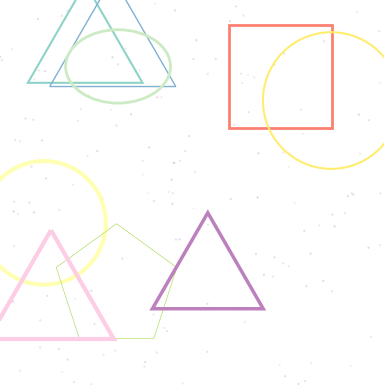[{"shape": "triangle", "thickness": 1.5, "radius": 0.86, "center": [0.221, 0.871]}, {"shape": "circle", "thickness": 3, "radius": 0.8, "center": [0.114, 0.421]}, {"shape": "square", "thickness": 2, "radius": 0.67, "center": [0.728, 0.801]}, {"shape": "triangle", "thickness": 1, "radius": 0.95, "center": [0.293, 0.87]}, {"shape": "pentagon", "thickness": 0.5, "radius": 0.82, "center": [0.303, 0.254]}, {"shape": "triangle", "thickness": 3, "radius": 0.94, "center": [0.132, 0.214]}, {"shape": "triangle", "thickness": 2.5, "radius": 0.83, "center": [0.54, 0.281]}, {"shape": "oval", "thickness": 2, "radius": 0.68, "center": [0.307, 0.827]}, {"shape": "circle", "thickness": 1.5, "radius": 0.89, "center": [0.86, 0.739]}]